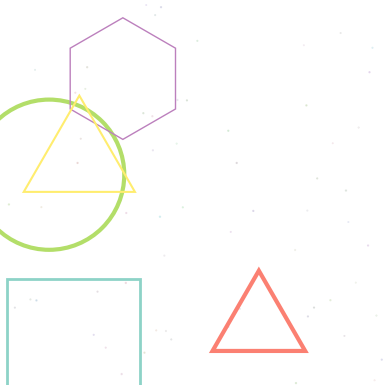[{"shape": "square", "thickness": 2, "radius": 0.86, "center": [0.192, 0.103]}, {"shape": "triangle", "thickness": 3, "radius": 0.69, "center": [0.672, 0.158]}, {"shape": "circle", "thickness": 3, "radius": 0.98, "center": [0.128, 0.546]}, {"shape": "hexagon", "thickness": 1, "radius": 0.79, "center": [0.319, 0.796]}, {"shape": "triangle", "thickness": 1.5, "radius": 0.83, "center": [0.206, 0.585]}]